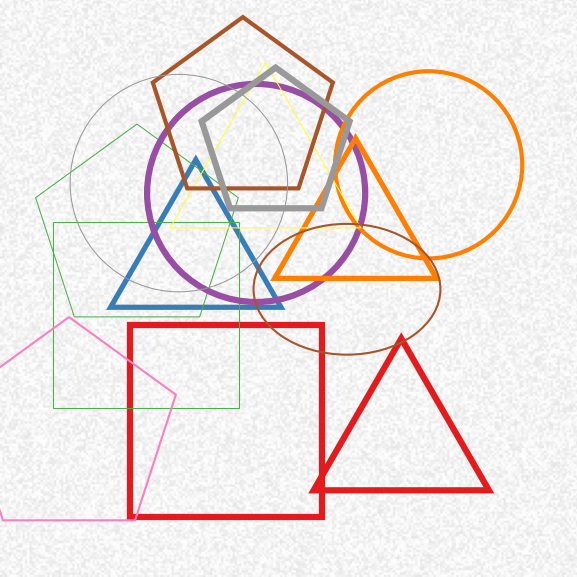[{"shape": "triangle", "thickness": 3, "radius": 0.88, "center": [0.695, 0.238]}, {"shape": "square", "thickness": 3, "radius": 0.83, "center": [0.392, 0.27]}, {"shape": "triangle", "thickness": 2.5, "radius": 0.85, "center": [0.339, 0.552]}, {"shape": "square", "thickness": 0.5, "radius": 0.8, "center": [0.252, 0.454]}, {"shape": "pentagon", "thickness": 0.5, "radius": 0.92, "center": [0.237, 0.6]}, {"shape": "circle", "thickness": 3, "radius": 0.94, "center": [0.444, 0.665]}, {"shape": "circle", "thickness": 2, "radius": 0.81, "center": [0.742, 0.714]}, {"shape": "triangle", "thickness": 2.5, "radius": 0.81, "center": [0.616, 0.598]}, {"shape": "triangle", "thickness": 0.5, "radius": 0.95, "center": [0.46, 0.7]}, {"shape": "oval", "thickness": 1, "radius": 0.81, "center": [0.601, 0.498]}, {"shape": "pentagon", "thickness": 2, "radius": 0.82, "center": [0.421, 0.806]}, {"shape": "pentagon", "thickness": 1, "radius": 0.97, "center": [0.119, 0.256]}, {"shape": "pentagon", "thickness": 3, "radius": 0.67, "center": [0.477, 0.747]}, {"shape": "circle", "thickness": 0.5, "radius": 0.94, "center": [0.31, 0.682]}]